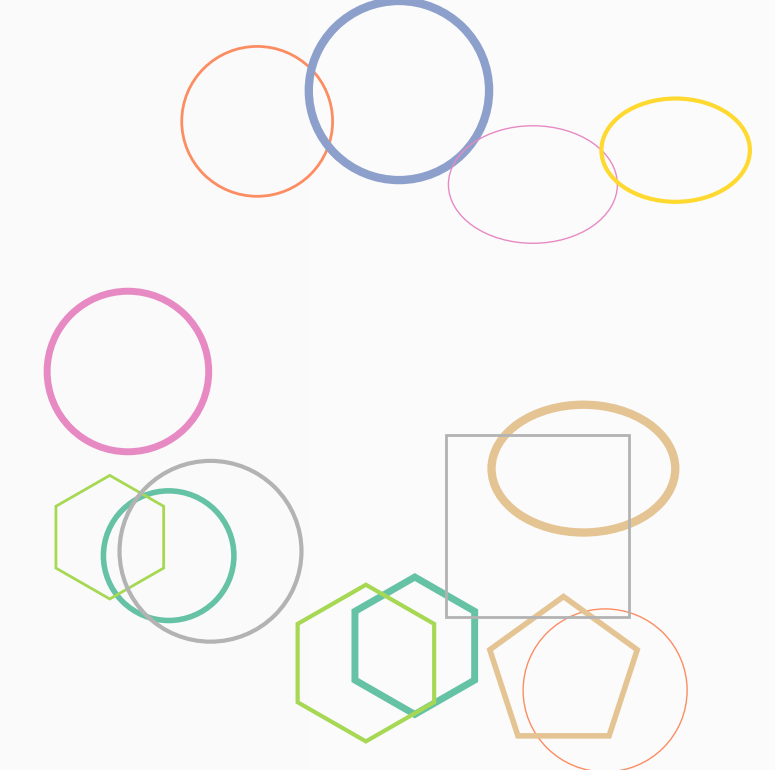[{"shape": "circle", "thickness": 2, "radius": 0.42, "center": [0.218, 0.278]}, {"shape": "hexagon", "thickness": 2.5, "radius": 0.45, "center": [0.535, 0.161]}, {"shape": "circle", "thickness": 0.5, "radius": 0.53, "center": [0.781, 0.103]}, {"shape": "circle", "thickness": 1, "radius": 0.49, "center": [0.332, 0.842]}, {"shape": "circle", "thickness": 3, "radius": 0.58, "center": [0.515, 0.882]}, {"shape": "circle", "thickness": 2.5, "radius": 0.52, "center": [0.165, 0.518]}, {"shape": "oval", "thickness": 0.5, "radius": 0.55, "center": [0.688, 0.76]}, {"shape": "hexagon", "thickness": 1, "radius": 0.4, "center": [0.142, 0.302]}, {"shape": "hexagon", "thickness": 1.5, "radius": 0.51, "center": [0.472, 0.139]}, {"shape": "oval", "thickness": 1.5, "radius": 0.48, "center": [0.872, 0.805]}, {"shape": "pentagon", "thickness": 2, "radius": 0.5, "center": [0.727, 0.125]}, {"shape": "oval", "thickness": 3, "radius": 0.59, "center": [0.753, 0.391]}, {"shape": "circle", "thickness": 1.5, "radius": 0.59, "center": [0.272, 0.284]}, {"shape": "square", "thickness": 1, "radius": 0.59, "center": [0.693, 0.317]}]